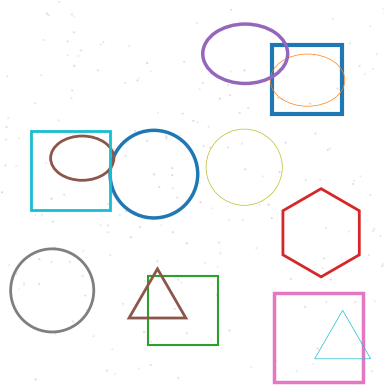[{"shape": "circle", "thickness": 2.5, "radius": 0.57, "center": [0.4, 0.548]}, {"shape": "square", "thickness": 3, "radius": 0.45, "center": [0.797, 0.793]}, {"shape": "oval", "thickness": 0.5, "radius": 0.48, "center": [0.799, 0.792]}, {"shape": "square", "thickness": 1.5, "radius": 0.45, "center": [0.475, 0.193]}, {"shape": "hexagon", "thickness": 2, "radius": 0.57, "center": [0.834, 0.395]}, {"shape": "oval", "thickness": 2.5, "radius": 0.55, "center": [0.637, 0.86]}, {"shape": "triangle", "thickness": 2, "radius": 0.43, "center": [0.409, 0.217]}, {"shape": "oval", "thickness": 2, "radius": 0.41, "center": [0.214, 0.589]}, {"shape": "square", "thickness": 2.5, "radius": 0.58, "center": [0.827, 0.123]}, {"shape": "circle", "thickness": 2, "radius": 0.54, "center": [0.136, 0.246]}, {"shape": "circle", "thickness": 0.5, "radius": 0.5, "center": [0.634, 0.566]}, {"shape": "square", "thickness": 2, "radius": 0.52, "center": [0.184, 0.558]}, {"shape": "triangle", "thickness": 0.5, "radius": 0.42, "center": [0.89, 0.11]}]